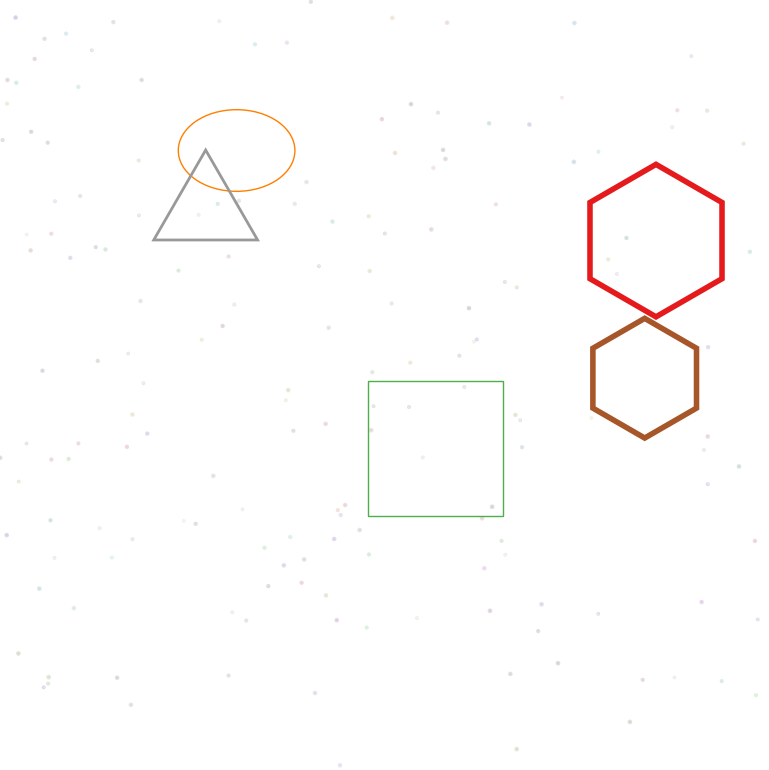[{"shape": "hexagon", "thickness": 2, "radius": 0.49, "center": [0.852, 0.688]}, {"shape": "square", "thickness": 0.5, "radius": 0.44, "center": [0.565, 0.417]}, {"shape": "oval", "thickness": 0.5, "radius": 0.38, "center": [0.307, 0.805]}, {"shape": "hexagon", "thickness": 2, "radius": 0.39, "center": [0.837, 0.509]}, {"shape": "triangle", "thickness": 1, "radius": 0.39, "center": [0.267, 0.727]}]